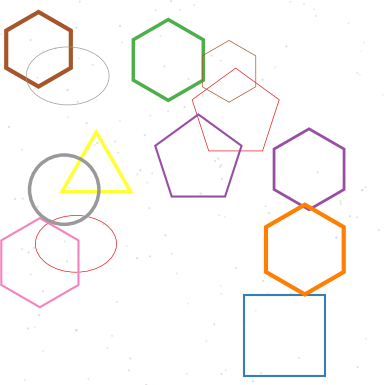[{"shape": "oval", "thickness": 0.5, "radius": 0.53, "center": [0.197, 0.367]}, {"shape": "pentagon", "thickness": 0.5, "radius": 0.59, "center": [0.612, 0.704]}, {"shape": "square", "thickness": 1.5, "radius": 0.53, "center": [0.739, 0.128]}, {"shape": "hexagon", "thickness": 2.5, "radius": 0.52, "center": [0.437, 0.844]}, {"shape": "pentagon", "thickness": 1.5, "radius": 0.59, "center": [0.515, 0.585]}, {"shape": "hexagon", "thickness": 2, "radius": 0.52, "center": [0.803, 0.56]}, {"shape": "hexagon", "thickness": 3, "radius": 0.58, "center": [0.792, 0.352]}, {"shape": "triangle", "thickness": 2.5, "radius": 0.52, "center": [0.25, 0.554]}, {"shape": "hexagon", "thickness": 0.5, "radius": 0.4, "center": [0.595, 0.815]}, {"shape": "hexagon", "thickness": 3, "radius": 0.48, "center": [0.1, 0.872]}, {"shape": "hexagon", "thickness": 1.5, "radius": 0.58, "center": [0.104, 0.318]}, {"shape": "circle", "thickness": 2.5, "radius": 0.45, "center": [0.167, 0.507]}, {"shape": "oval", "thickness": 0.5, "radius": 0.54, "center": [0.176, 0.803]}]